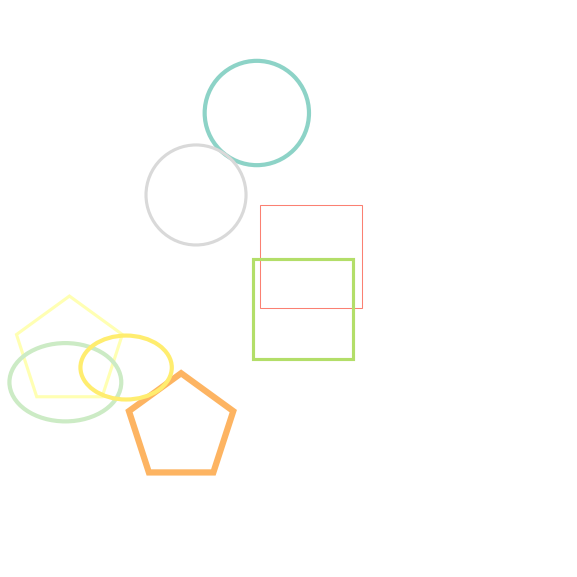[{"shape": "circle", "thickness": 2, "radius": 0.45, "center": [0.445, 0.803]}, {"shape": "pentagon", "thickness": 1.5, "radius": 0.48, "center": [0.12, 0.39]}, {"shape": "square", "thickness": 0.5, "radius": 0.44, "center": [0.539, 0.555]}, {"shape": "pentagon", "thickness": 3, "radius": 0.47, "center": [0.314, 0.258]}, {"shape": "square", "thickness": 1.5, "radius": 0.43, "center": [0.525, 0.464]}, {"shape": "circle", "thickness": 1.5, "radius": 0.43, "center": [0.339, 0.662]}, {"shape": "oval", "thickness": 2, "radius": 0.48, "center": [0.113, 0.337]}, {"shape": "oval", "thickness": 2, "radius": 0.4, "center": [0.218, 0.363]}]